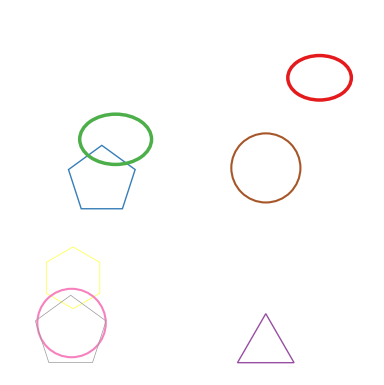[{"shape": "oval", "thickness": 2.5, "radius": 0.41, "center": [0.83, 0.798]}, {"shape": "pentagon", "thickness": 1, "radius": 0.46, "center": [0.264, 0.531]}, {"shape": "oval", "thickness": 2.5, "radius": 0.47, "center": [0.3, 0.638]}, {"shape": "triangle", "thickness": 1, "radius": 0.42, "center": [0.69, 0.1]}, {"shape": "hexagon", "thickness": 0.5, "radius": 0.4, "center": [0.19, 0.278]}, {"shape": "circle", "thickness": 1.5, "radius": 0.45, "center": [0.691, 0.564]}, {"shape": "circle", "thickness": 1.5, "radius": 0.44, "center": [0.186, 0.161]}, {"shape": "pentagon", "thickness": 0.5, "radius": 0.48, "center": [0.184, 0.136]}]